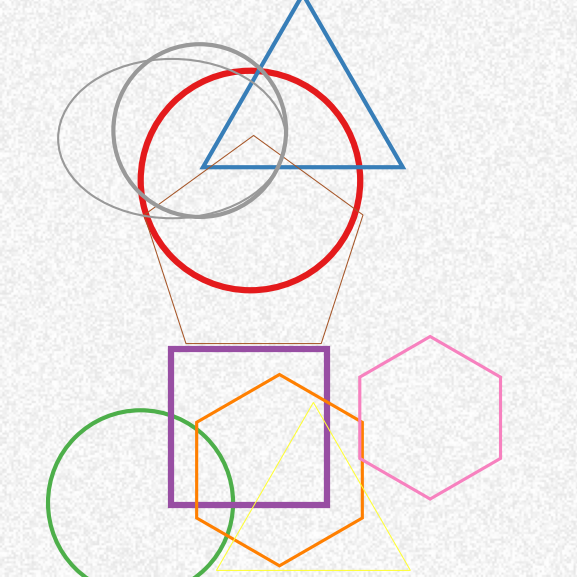[{"shape": "circle", "thickness": 3, "radius": 0.95, "center": [0.434, 0.687]}, {"shape": "triangle", "thickness": 2, "radius": 1.0, "center": [0.524, 0.809]}, {"shape": "circle", "thickness": 2, "radius": 0.8, "center": [0.243, 0.128]}, {"shape": "square", "thickness": 3, "radius": 0.67, "center": [0.431, 0.26]}, {"shape": "hexagon", "thickness": 1.5, "radius": 0.83, "center": [0.484, 0.185]}, {"shape": "triangle", "thickness": 0.5, "radius": 0.97, "center": [0.543, 0.108]}, {"shape": "pentagon", "thickness": 0.5, "radius": 1.0, "center": [0.439, 0.565]}, {"shape": "hexagon", "thickness": 1.5, "radius": 0.7, "center": [0.745, 0.276]}, {"shape": "oval", "thickness": 1, "radius": 0.99, "center": [0.298, 0.759]}, {"shape": "circle", "thickness": 2, "radius": 0.75, "center": [0.346, 0.773]}]